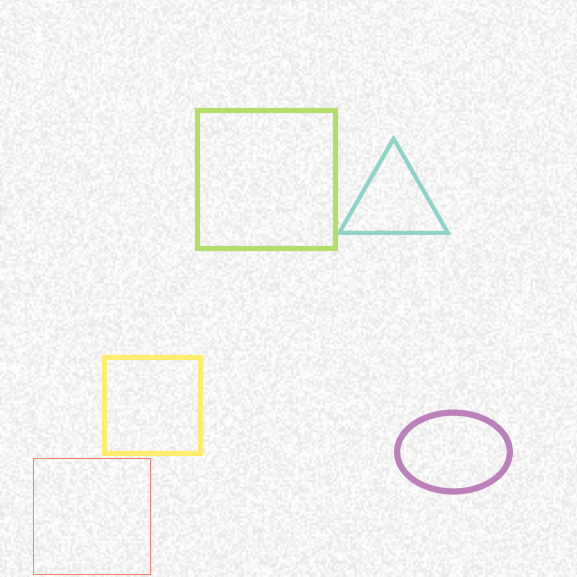[{"shape": "triangle", "thickness": 2, "radius": 0.54, "center": [0.682, 0.65]}, {"shape": "square", "thickness": 0.5, "radius": 0.5, "center": [0.158, 0.106]}, {"shape": "square", "thickness": 2.5, "radius": 0.6, "center": [0.46, 0.689]}, {"shape": "oval", "thickness": 3, "radius": 0.49, "center": [0.785, 0.216]}, {"shape": "square", "thickness": 2.5, "radius": 0.42, "center": [0.264, 0.298]}]